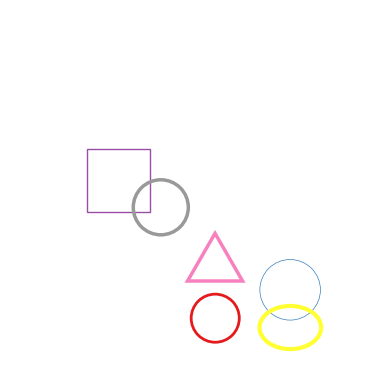[{"shape": "circle", "thickness": 2, "radius": 0.31, "center": [0.559, 0.174]}, {"shape": "circle", "thickness": 0.5, "radius": 0.39, "center": [0.754, 0.247]}, {"shape": "square", "thickness": 1, "radius": 0.41, "center": [0.308, 0.532]}, {"shape": "oval", "thickness": 3, "radius": 0.4, "center": [0.754, 0.149]}, {"shape": "triangle", "thickness": 2.5, "radius": 0.41, "center": [0.559, 0.311]}, {"shape": "circle", "thickness": 2.5, "radius": 0.36, "center": [0.418, 0.462]}]